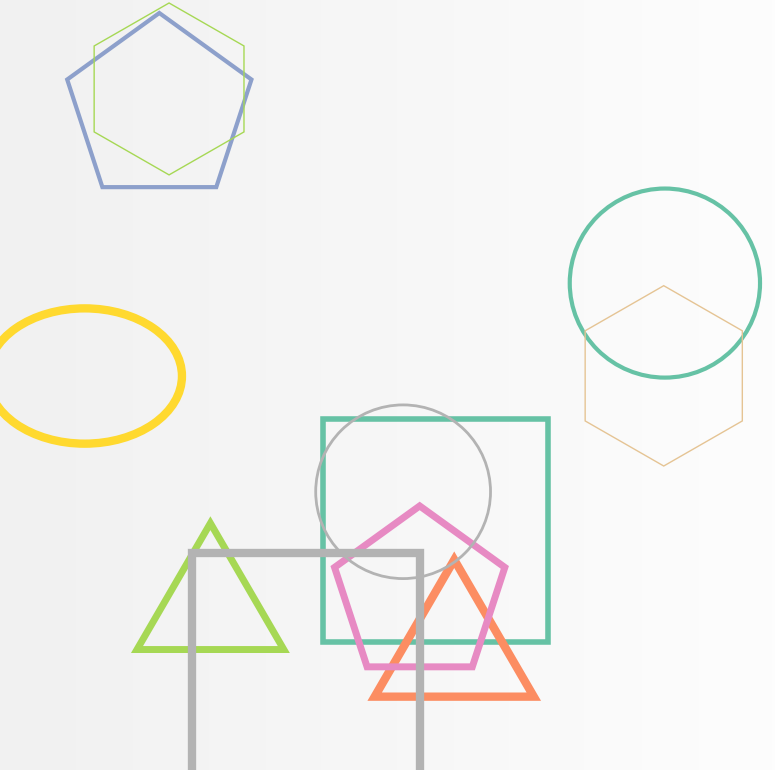[{"shape": "circle", "thickness": 1.5, "radius": 0.61, "center": [0.858, 0.632]}, {"shape": "square", "thickness": 2, "radius": 0.73, "center": [0.562, 0.311]}, {"shape": "triangle", "thickness": 3, "radius": 0.59, "center": [0.586, 0.155]}, {"shape": "pentagon", "thickness": 1.5, "radius": 0.63, "center": [0.206, 0.858]}, {"shape": "pentagon", "thickness": 2.5, "radius": 0.58, "center": [0.542, 0.227]}, {"shape": "hexagon", "thickness": 0.5, "radius": 0.56, "center": [0.218, 0.884]}, {"shape": "triangle", "thickness": 2.5, "radius": 0.55, "center": [0.271, 0.211]}, {"shape": "oval", "thickness": 3, "radius": 0.63, "center": [0.109, 0.512]}, {"shape": "hexagon", "thickness": 0.5, "radius": 0.59, "center": [0.856, 0.512]}, {"shape": "square", "thickness": 3, "radius": 0.74, "center": [0.395, 0.134]}, {"shape": "circle", "thickness": 1, "radius": 0.56, "center": [0.52, 0.361]}]